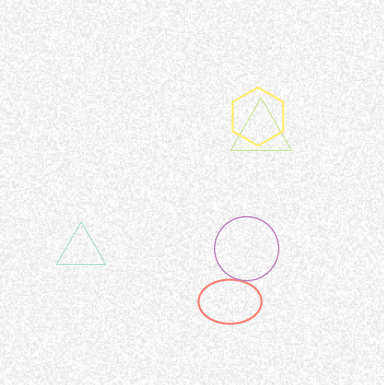[{"shape": "triangle", "thickness": 0.5, "radius": 0.37, "center": [0.211, 0.35]}, {"shape": "oval", "thickness": 1.5, "radius": 0.41, "center": [0.598, 0.216]}, {"shape": "triangle", "thickness": 0.5, "radius": 0.45, "center": [0.678, 0.655]}, {"shape": "circle", "thickness": 1, "radius": 0.42, "center": [0.641, 0.354]}, {"shape": "hexagon", "thickness": 1.5, "radius": 0.38, "center": [0.67, 0.697]}]